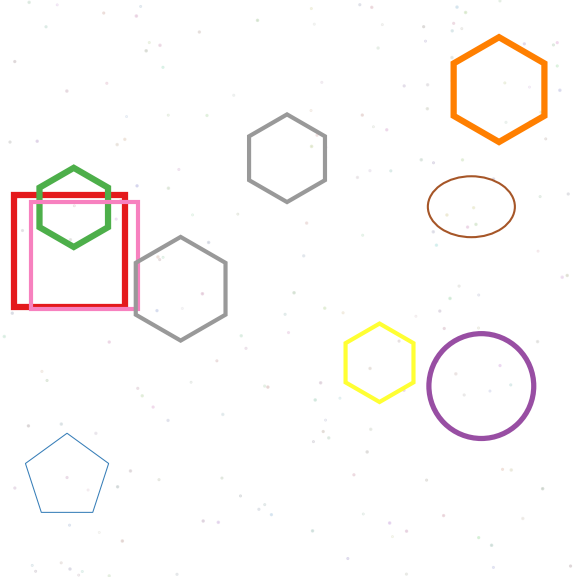[{"shape": "square", "thickness": 3, "radius": 0.48, "center": [0.12, 0.564]}, {"shape": "pentagon", "thickness": 0.5, "radius": 0.38, "center": [0.116, 0.173]}, {"shape": "hexagon", "thickness": 3, "radius": 0.34, "center": [0.128, 0.64]}, {"shape": "circle", "thickness": 2.5, "radius": 0.45, "center": [0.833, 0.331]}, {"shape": "hexagon", "thickness": 3, "radius": 0.45, "center": [0.864, 0.844]}, {"shape": "hexagon", "thickness": 2, "radius": 0.34, "center": [0.657, 0.371]}, {"shape": "oval", "thickness": 1, "radius": 0.38, "center": [0.816, 0.641]}, {"shape": "square", "thickness": 2, "radius": 0.46, "center": [0.147, 0.557]}, {"shape": "hexagon", "thickness": 2, "radius": 0.45, "center": [0.313, 0.499]}, {"shape": "hexagon", "thickness": 2, "radius": 0.38, "center": [0.497, 0.725]}]